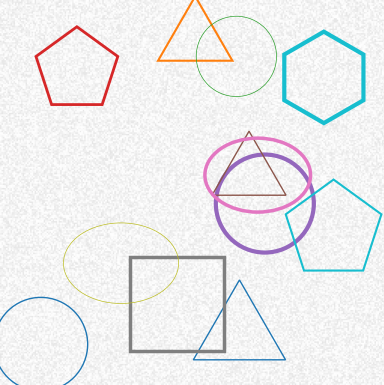[{"shape": "circle", "thickness": 1, "radius": 0.61, "center": [0.106, 0.106]}, {"shape": "triangle", "thickness": 1, "radius": 0.69, "center": [0.622, 0.135]}, {"shape": "triangle", "thickness": 1.5, "radius": 0.56, "center": [0.507, 0.898]}, {"shape": "circle", "thickness": 0.5, "radius": 0.52, "center": [0.614, 0.854]}, {"shape": "pentagon", "thickness": 2, "radius": 0.56, "center": [0.2, 0.819]}, {"shape": "circle", "thickness": 3, "radius": 0.64, "center": [0.688, 0.471]}, {"shape": "triangle", "thickness": 1, "radius": 0.55, "center": [0.647, 0.548]}, {"shape": "oval", "thickness": 2.5, "radius": 0.69, "center": [0.669, 0.545]}, {"shape": "square", "thickness": 2.5, "radius": 0.61, "center": [0.46, 0.211]}, {"shape": "oval", "thickness": 0.5, "radius": 0.75, "center": [0.314, 0.316]}, {"shape": "pentagon", "thickness": 1.5, "radius": 0.65, "center": [0.866, 0.403]}, {"shape": "hexagon", "thickness": 3, "radius": 0.59, "center": [0.841, 0.799]}]